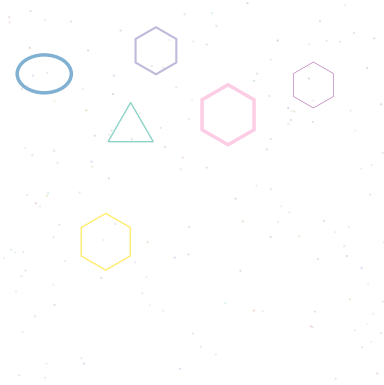[{"shape": "triangle", "thickness": 1, "radius": 0.34, "center": [0.339, 0.666]}, {"shape": "hexagon", "thickness": 1.5, "radius": 0.31, "center": [0.405, 0.868]}, {"shape": "oval", "thickness": 2.5, "radius": 0.35, "center": [0.115, 0.808]}, {"shape": "hexagon", "thickness": 2.5, "radius": 0.39, "center": [0.592, 0.702]}, {"shape": "hexagon", "thickness": 0.5, "radius": 0.3, "center": [0.814, 0.779]}, {"shape": "hexagon", "thickness": 1, "radius": 0.37, "center": [0.275, 0.372]}]